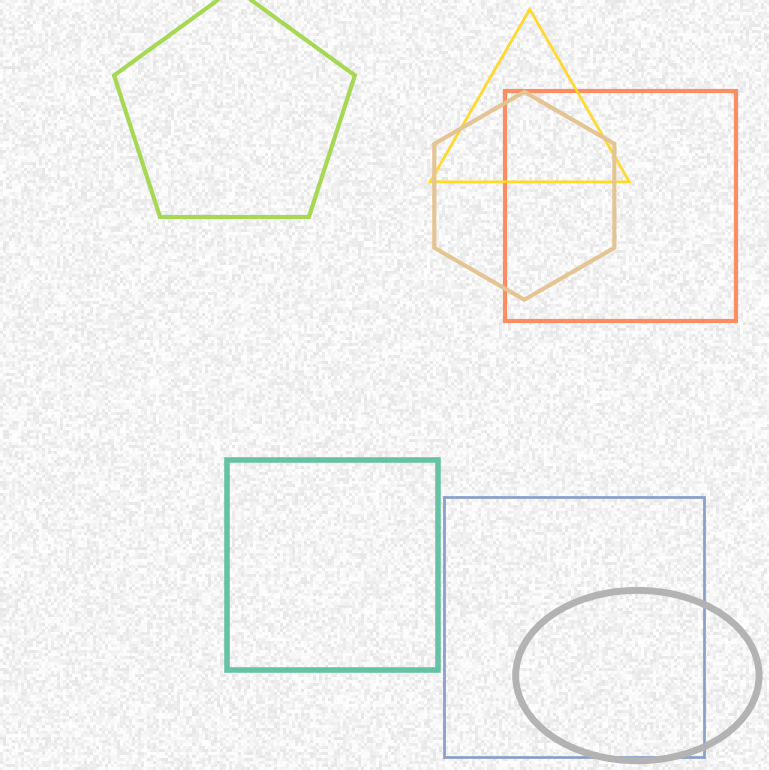[{"shape": "square", "thickness": 2, "radius": 0.68, "center": [0.432, 0.266]}, {"shape": "square", "thickness": 1.5, "radius": 0.75, "center": [0.806, 0.733]}, {"shape": "square", "thickness": 1, "radius": 0.84, "center": [0.745, 0.186]}, {"shape": "pentagon", "thickness": 1.5, "radius": 0.82, "center": [0.304, 0.851]}, {"shape": "triangle", "thickness": 1, "radius": 0.75, "center": [0.688, 0.839]}, {"shape": "hexagon", "thickness": 1.5, "radius": 0.67, "center": [0.681, 0.746]}, {"shape": "oval", "thickness": 2.5, "radius": 0.79, "center": [0.828, 0.123]}]